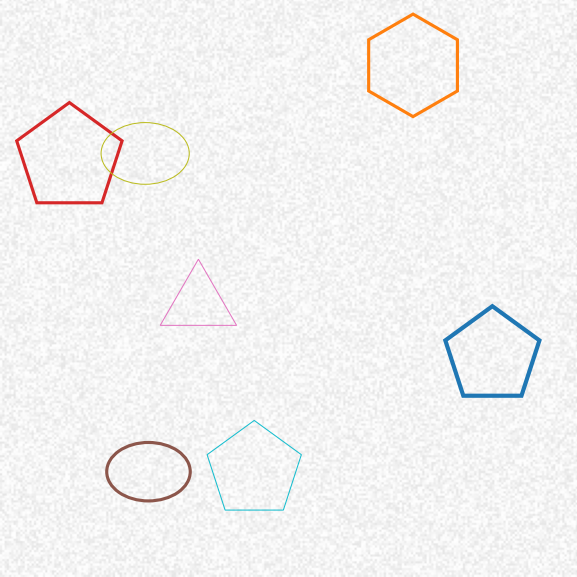[{"shape": "pentagon", "thickness": 2, "radius": 0.43, "center": [0.853, 0.383]}, {"shape": "hexagon", "thickness": 1.5, "radius": 0.44, "center": [0.715, 0.886]}, {"shape": "pentagon", "thickness": 1.5, "radius": 0.48, "center": [0.12, 0.726]}, {"shape": "oval", "thickness": 1.5, "radius": 0.36, "center": [0.257, 0.182]}, {"shape": "triangle", "thickness": 0.5, "radius": 0.38, "center": [0.344, 0.474]}, {"shape": "oval", "thickness": 0.5, "radius": 0.38, "center": [0.251, 0.733]}, {"shape": "pentagon", "thickness": 0.5, "radius": 0.43, "center": [0.44, 0.185]}]